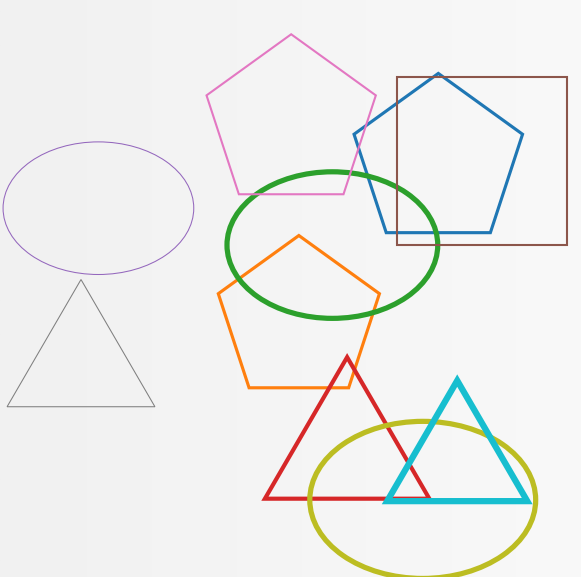[{"shape": "pentagon", "thickness": 1.5, "radius": 0.76, "center": [0.754, 0.72]}, {"shape": "pentagon", "thickness": 1.5, "radius": 0.73, "center": [0.514, 0.446]}, {"shape": "oval", "thickness": 2.5, "radius": 0.91, "center": [0.572, 0.575]}, {"shape": "triangle", "thickness": 2, "radius": 0.82, "center": [0.597, 0.217]}, {"shape": "oval", "thickness": 0.5, "radius": 0.82, "center": [0.169, 0.639]}, {"shape": "square", "thickness": 1, "radius": 0.73, "center": [0.829, 0.72]}, {"shape": "pentagon", "thickness": 1, "radius": 0.77, "center": [0.501, 0.787]}, {"shape": "triangle", "thickness": 0.5, "radius": 0.73, "center": [0.139, 0.368]}, {"shape": "oval", "thickness": 2.5, "radius": 0.97, "center": [0.727, 0.134]}, {"shape": "triangle", "thickness": 3, "radius": 0.7, "center": [0.787, 0.201]}]